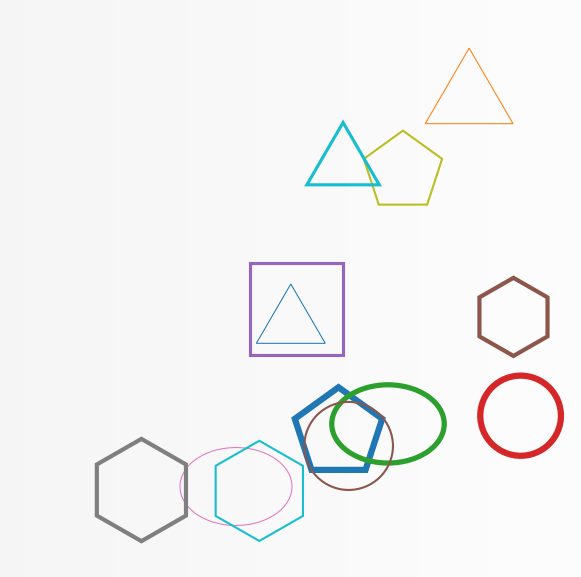[{"shape": "pentagon", "thickness": 3, "radius": 0.4, "center": [0.582, 0.249]}, {"shape": "triangle", "thickness": 0.5, "radius": 0.34, "center": [0.5, 0.439]}, {"shape": "triangle", "thickness": 0.5, "radius": 0.44, "center": [0.807, 0.829]}, {"shape": "oval", "thickness": 2.5, "radius": 0.48, "center": [0.668, 0.265]}, {"shape": "circle", "thickness": 3, "radius": 0.35, "center": [0.896, 0.279]}, {"shape": "square", "thickness": 1.5, "radius": 0.4, "center": [0.51, 0.464]}, {"shape": "hexagon", "thickness": 2, "radius": 0.34, "center": [0.883, 0.45]}, {"shape": "circle", "thickness": 1, "radius": 0.38, "center": [0.6, 0.227]}, {"shape": "oval", "thickness": 0.5, "radius": 0.48, "center": [0.406, 0.157]}, {"shape": "hexagon", "thickness": 2, "radius": 0.44, "center": [0.243, 0.151]}, {"shape": "pentagon", "thickness": 1, "radius": 0.35, "center": [0.693, 0.702]}, {"shape": "hexagon", "thickness": 1, "radius": 0.43, "center": [0.446, 0.149]}, {"shape": "triangle", "thickness": 1.5, "radius": 0.36, "center": [0.59, 0.715]}]